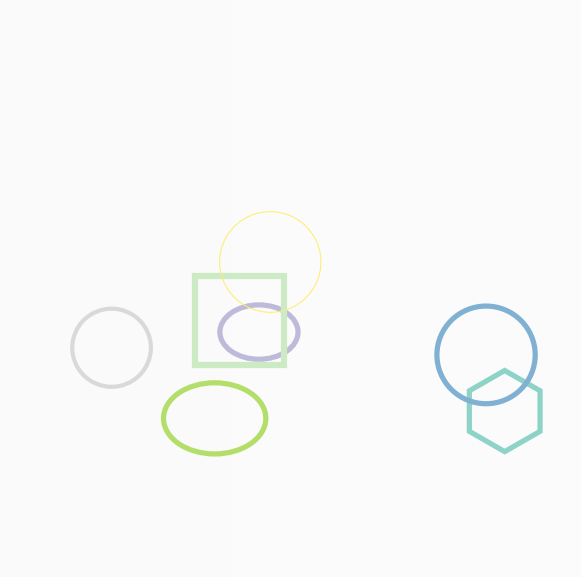[{"shape": "hexagon", "thickness": 2.5, "radius": 0.35, "center": [0.868, 0.287]}, {"shape": "oval", "thickness": 2.5, "radius": 0.34, "center": [0.446, 0.424]}, {"shape": "circle", "thickness": 2.5, "radius": 0.42, "center": [0.836, 0.385]}, {"shape": "oval", "thickness": 2.5, "radius": 0.44, "center": [0.369, 0.275]}, {"shape": "circle", "thickness": 2, "radius": 0.34, "center": [0.192, 0.397]}, {"shape": "square", "thickness": 3, "radius": 0.38, "center": [0.412, 0.444]}, {"shape": "circle", "thickness": 0.5, "radius": 0.44, "center": [0.465, 0.546]}]